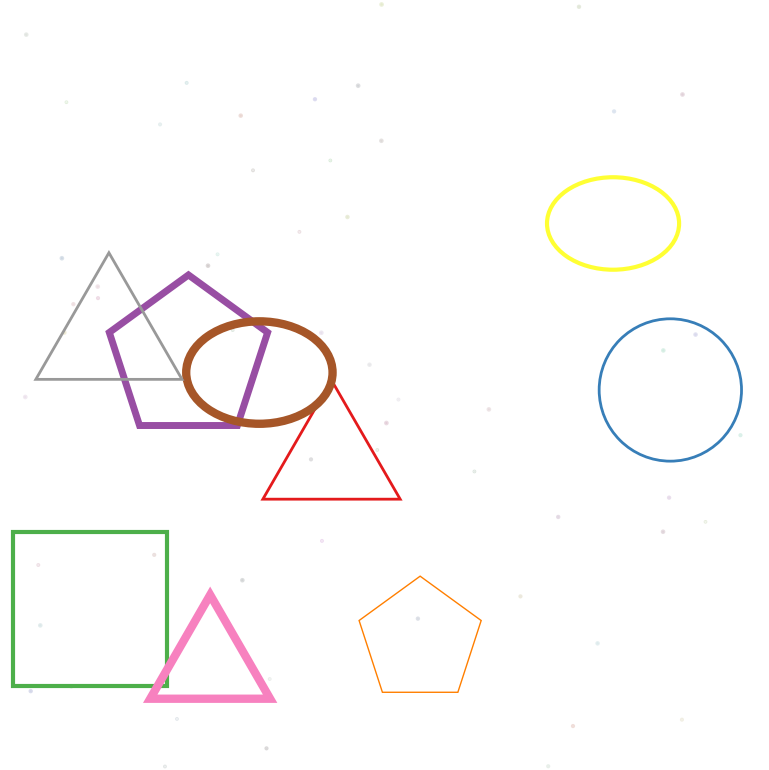[{"shape": "triangle", "thickness": 1, "radius": 0.51, "center": [0.431, 0.403]}, {"shape": "circle", "thickness": 1, "radius": 0.46, "center": [0.871, 0.494]}, {"shape": "square", "thickness": 1.5, "radius": 0.5, "center": [0.117, 0.209]}, {"shape": "pentagon", "thickness": 2.5, "radius": 0.54, "center": [0.245, 0.535]}, {"shape": "pentagon", "thickness": 0.5, "radius": 0.42, "center": [0.546, 0.168]}, {"shape": "oval", "thickness": 1.5, "radius": 0.43, "center": [0.796, 0.71]}, {"shape": "oval", "thickness": 3, "radius": 0.48, "center": [0.337, 0.516]}, {"shape": "triangle", "thickness": 3, "radius": 0.45, "center": [0.273, 0.138]}, {"shape": "triangle", "thickness": 1, "radius": 0.55, "center": [0.141, 0.562]}]